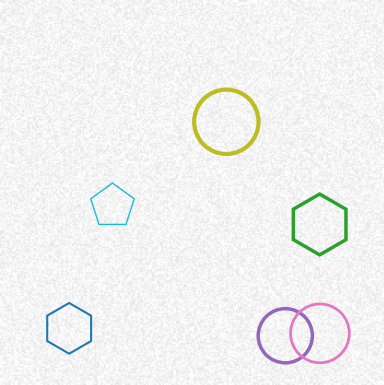[{"shape": "hexagon", "thickness": 1.5, "radius": 0.33, "center": [0.18, 0.147]}, {"shape": "hexagon", "thickness": 2.5, "radius": 0.39, "center": [0.83, 0.417]}, {"shape": "circle", "thickness": 2.5, "radius": 0.35, "center": [0.741, 0.128]}, {"shape": "circle", "thickness": 2, "radius": 0.38, "center": [0.831, 0.134]}, {"shape": "circle", "thickness": 3, "radius": 0.42, "center": [0.588, 0.684]}, {"shape": "pentagon", "thickness": 1, "radius": 0.3, "center": [0.292, 0.465]}]